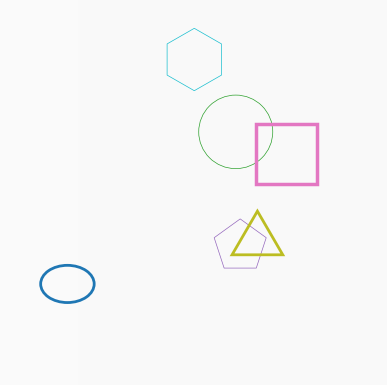[{"shape": "oval", "thickness": 2, "radius": 0.35, "center": [0.174, 0.262]}, {"shape": "circle", "thickness": 0.5, "radius": 0.48, "center": [0.608, 0.658]}, {"shape": "pentagon", "thickness": 0.5, "radius": 0.35, "center": [0.62, 0.361]}, {"shape": "square", "thickness": 2.5, "radius": 0.39, "center": [0.739, 0.599]}, {"shape": "triangle", "thickness": 2, "radius": 0.38, "center": [0.664, 0.376]}, {"shape": "hexagon", "thickness": 0.5, "radius": 0.41, "center": [0.501, 0.845]}]